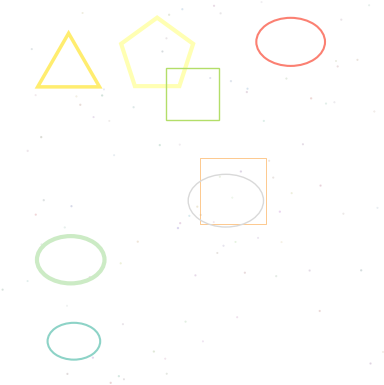[{"shape": "oval", "thickness": 1.5, "radius": 0.34, "center": [0.192, 0.114]}, {"shape": "pentagon", "thickness": 3, "radius": 0.49, "center": [0.408, 0.856]}, {"shape": "oval", "thickness": 1.5, "radius": 0.45, "center": [0.755, 0.891]}, {"shape": "square", "thickness": 0.5, "radius": 0.43, "center": [0.605, 0.504]}, {"shape": "square", "thickness": 1, "radius": 0.34, "center": [0.5, 0.756]}, {"shape": "oval", "thickness": 1, "radius": 0.49, "center": [0.587, 0.479]}, {"shape": "oval", "thickness": 3, "radius": 0.44, "center": [0.184, 0.325]}, {"shape": "triangle", "thickness": 2.5, "radius": 0.46, "center": [0.178, 0.821]}]